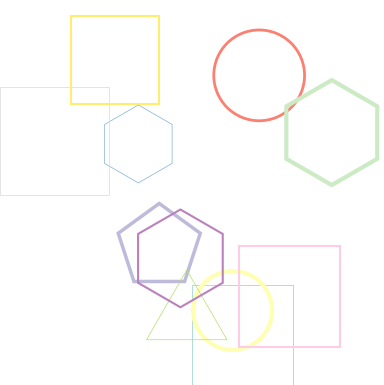[{"shape": "square", "thickness": 0.5, "radius": 0.66, "center": [0.63, 0.128]}, {"shape": "circle", "thickness": 3, "radius": 0.51, "center": [0.604, 0.194]}, {"shape": "pentagon", "thickness": 2.5, "radius": 0.56, "center": [0.414, 0.36]}, {"shape": "circle", "thickness": 2, "radius": 0.59, "center": [0.673, 0.804]}, {"shape": "hexagon", "thickness": 0.5, "radius": 0.51, "center": [0.359, 0.626]}, {"shape": "triangle", "thickness": 0.5, "radius": 0.6, "center": [0.485, 0.178]}, {"shape": "square", "thickness": 1.5, "radius": 0.65, "center": [0.752, 0.23]}, {"shape": "square", "thickness": 0.5, "radius": 0.7, "center": [0.141, 0.634]}, {"shape": "hexagon", "thickness": 1.5, "radius": 0.63, "center": [0.469, 0.329]}, {"shape": "hexagon", "thickness": 3, "radius": 0.68, "center": [0.862, 0.656]}, {"shape": "square", "thickness": 1.5, "radius": 0.57, "center": [0.298, 0.845]}]